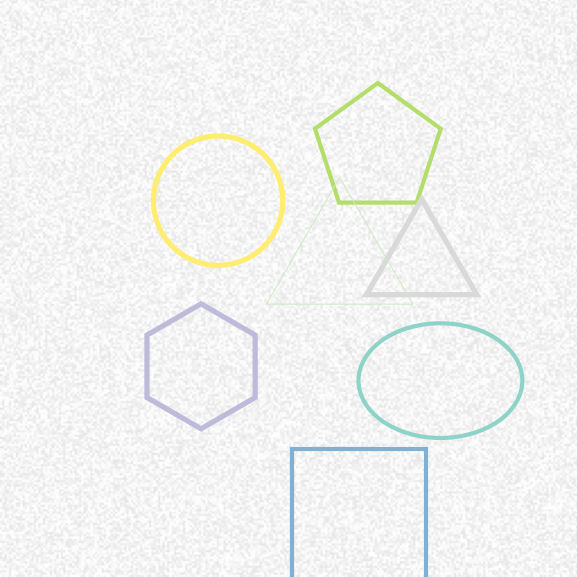[{"shape": "oval", "thickness": 2, "radius": 0.71, "center": [0.763, 0.34]}, {"shape": "hexagon", "thickness": 2.5, "radius": 0.54, "center": [0.348, 0.365]}, {"shape": "square", "thickness": 2, "radius": 0.58, "center": [0.622, 0.106]}, {"shape": "pentagon", "thickness": 2, "radius": 0.57, "center": [0.654, 0.741]}, {"shape": "triangle", "thickness": 2.5, "radius": 0.55, "center": [0.73, 0.544]}, {"shape": "triangle", "thickness": 0.5, "radius": 0.73, "center": [0.588, 0.546]}, {"shape": "circle", "thickness": 2.5, "radius": 0.56, "center": [0.378, 0.652]}]